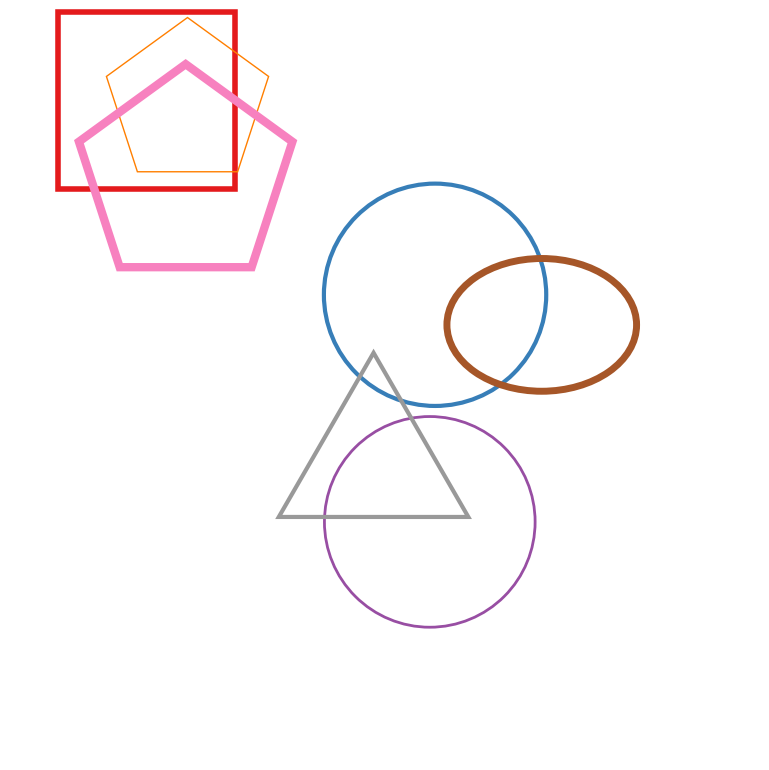[{"shape": "square", "thickness": 2, "radius": 0.57, "center": [0.19, 0.869]}, {"shape": "circle", "thickness": 1.5, "radius": 0.72, "center": [0.565, 0.617]}, {"shape": "circle", "thickness": 1, "radius": 0.68, "center": [0.558, 0.322]}, {"shape": "pentagon", "thickness": 0.5, "radius": 0.55, "center": [0.244, 0.867]}, {"shape": "oval", "thickness": 2.5, "radius": 0.62, "center": [0.704, 0.578]}, {"shape": "pentagon", "thickness": 3, "radius": 0.73, "center": [0.241, 0.771]}, {"shape": "triangle", "thickness": 1.5, "radius": 0.71, "center": [0.485, 0.4]}]